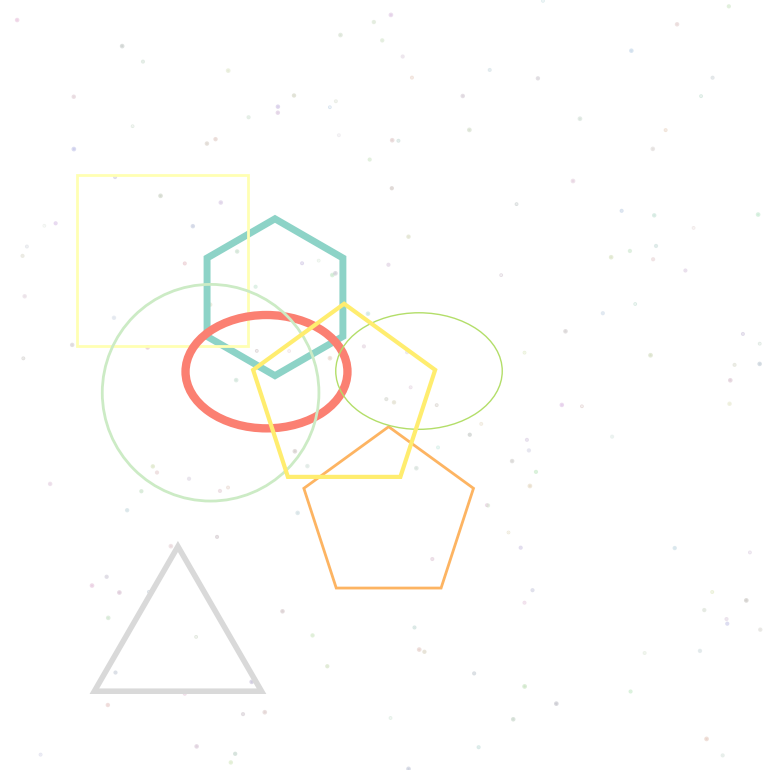[{"shape": "hexagon", "thickness": 2.5, "radius": 0.51, "center": [0.357, 0.614]}, {"shape": "square", "thickness": 1, "radius": 0.56, "center": [0.211, 0.662]}, {"shape": "oval", "thickness": 3, "radius": 0.53, "center": [0.346, 0.517]}, {"shape": "pentagon", "thickness": 1, "radius": 0.58, "center": [0.505, 0.33]}, {"shape": "oval", "thickness": 0.5, "radius": 0.54, "center": [0.544, 0.518]}, {"shape": "triangle", "thickness": 2, "radius": 0.63, "center": [0.231, 0.165]}, {"shape": "circle", "thickness": 1, "radius": 0.7, "center": [0.274, 0.49]}, {"shape": "pentagon", "thickness": 1.5, "radius": 0.62, "center": [0.447, 0.481]}]